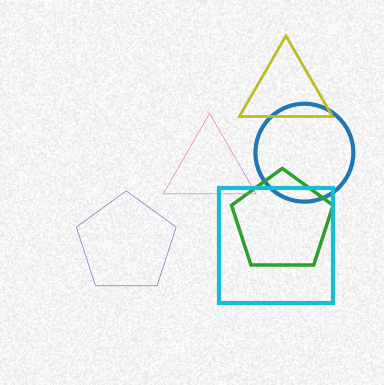[{"shape": "circle", "thickness": 3, "radius": 0.64, "center": [0.791, 0.603]}, {"shape": "pentagon", "thickness": 2.5, "radius": 0.69, "center": [0.733, 0.424]}, {"shape": "pentagon", "thickness": 0.5, "radius": 0.68, "center": [0.328, 0.368]}, {"shape": "triangle", "thickness": 0.5, "radius": 0.7, "center": [0.544, 0.566]}, {"shape": "triangle", "thickness": 2, "radius": 0.7, "center": [0.743, 0.767]}, {"shape": "square", "thickness": 3, "radius": 0.74, "center": [0.716, 0.362]}]